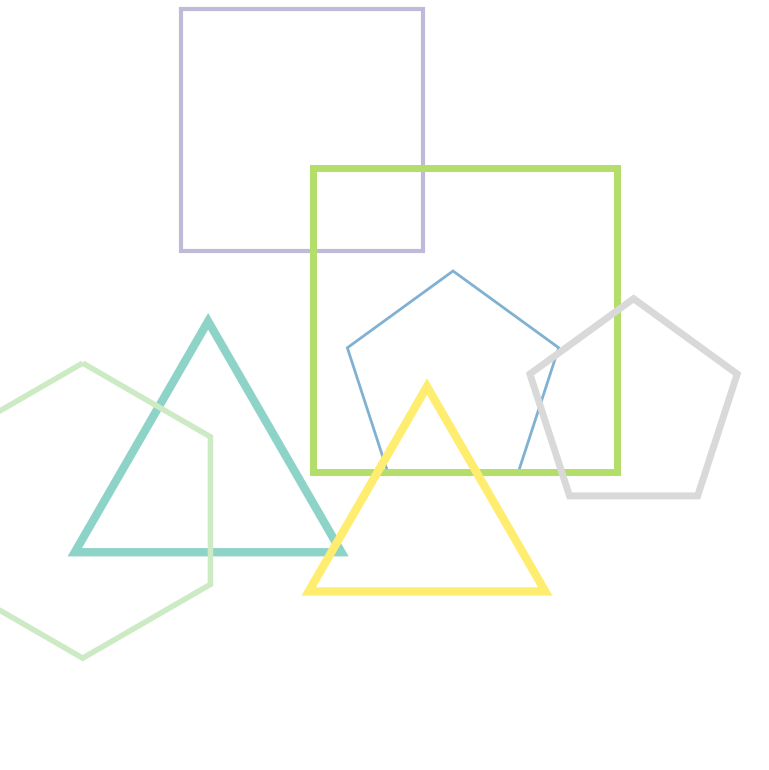[{"shape": "triangle", "thickness": 3, "radius": 1.0, "center": [0.27, 0.383]}, {"shape": "square", "thickness": 1.5, "radius": 0.79, "center": [0.392, 0.831]}, {"shape": "pentagon", "thickness": 1, "radius": 0.72, "center": [0.588, 0.504]}, {"shape": "square", "thickness": 2.5, "radius": 0.99, "center": [0.604, 0.585]}, {"shape": "pentagon", "thickness": 2.5, "radius": 0.71, "center": [0.823, 0.471]}, {"shape": "hexagon", "thickness": 2, "radius": 0.96, "center": [0.107, 0.337]}, {"shape": "triangle", "thickness": 3, "radius": 0.89, "center": [0.555, 0.321]}]